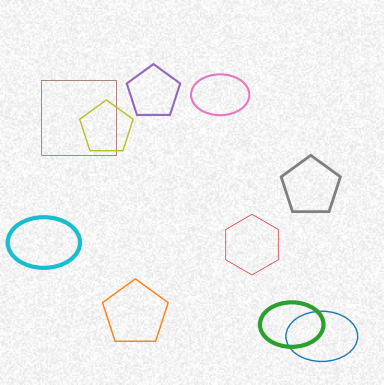[{"shape": "oval", "thickness": 1, "radius": 0.47, "center": [0.836, 0.126]}, {"shape": "pentagon", "thickness": 1, "radius": 0.45, "center": [0.352, 0.186]}, {"shape": "oval", "thickness": 3, "radius": 0.41, "center": [0.758, 0.157]}, {"shape": "hexagon", "thickness": 0.5, "radius": 0.39, "center": [0.655, 0.365]}, {"shape": "pentagon", "thickness": 1.5, "radius": 0.36, "center": [0.399, 0.761]}, {"shape": "square", "thickness": 0.5, "radius": 0.49, "center": [0.205, 0.695]}, {"shape": "oval", "thickness": 1.5, "radius": 0.38, "center": [0.572, 0.754]}, {"shape": "pentagon", "thickness": 2, "radius": 0.4, "center": [0.807, 0.516]}, {"shape": "pentagon", "thickness": 1, "radius": 0.36, "center": [0.276, 0.668]}, {"shape": "oval", "thickness": 3, "radius": 0.47, "center": [0.114, 0.37]}]